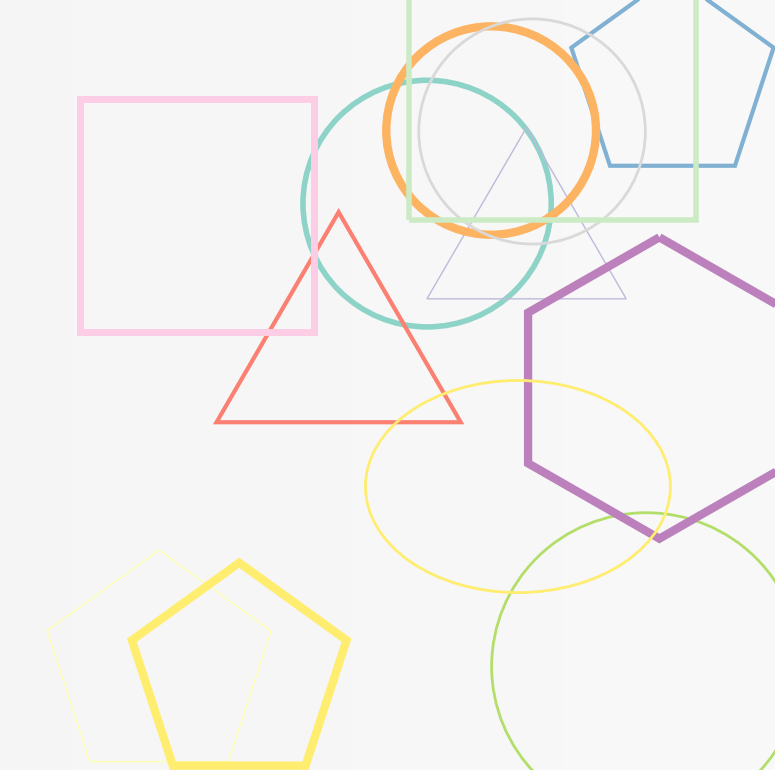[{"shape": "circle", "thickness": 2, "radius": 0.8, "center": [0.551, 0.736]}, {"shape": "pentagon", "thickness": 0.5, "radius": 0.76, "center": [0.205, 0.134]}, {"shape": "triangle", "thickness": 0.5, "radius": 0.74, "center": [0.679, 0.686]}, {"shape": "triangle", "thickness": 1.5, "radius": 0.91, "center": [0.437, 0.543]}, {"shape": "pentagon", "thickness": 1.5, "radius": 0.69, "center": [0.868, 0.896]}, {"shape": "circle", "thickness": 3, "radius": 0.68, "center": [0.634, 0.83]}, {"shape": "circle", "thickness": 1, "radius": 1.0, "center": [0.834, 0.134]}, {"shape": "square", "thickness": 2.5, "radius": 0.76, "center": [0.254, 0.721]}, {"shape": "circle", "thickness": 1, "radius": 0.73, "center": [0.687, 0.829]}, {"shape": "hexagon", "thickness": 3, "radius": 0.98, "center": [0.851, 0.496]}, {"shape": "square", "thickness": 2, "radius": 0.93, "center": [0.713, 0.9]}, {"shape": "pentagon", "thickness": 3, "radius": 0.73, "center": [0.309, 0.124]}, {"shape": "oval", "thickness": 1, "radius": 0.98, "center": [0.668, 0.368]}]